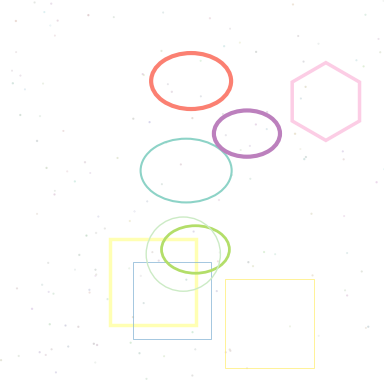[{"shape": "oval", "thickness": 1.5, "radius": 0.59, "center": [0.483, 0.557]}, {"shape": "square", "thickness": 2.5, "radius": 0.56, "center": [0.397, 0.268]}, {"shape": "oval", "thickness": 3, "radius": 0.52, "center": [0.496, 0.79]}, {"shape": "square", "thickness": 0.5, "radius": 0.5, "center": [0.447, 0.22]}, {"shape": "oval", "thickness": 2, "radius": 0.44, "center": [0.508, 0.352]}, {"shape": "hexagon", "thickness": 2.5, "radius": 0.5, "center": [0.846, 0.736]}, {"shape": "oval", "thickness": 3, "radius": 0.43, "center": [0.641, 0.653]}, {"shape": "circle", "thickness": 1, "radius": 0.48, "center": [0.476, 0.34]}, {"shape": "square", "thickness": 0.5, "radius": 0.58, "center": [0.7, 0.159]}]